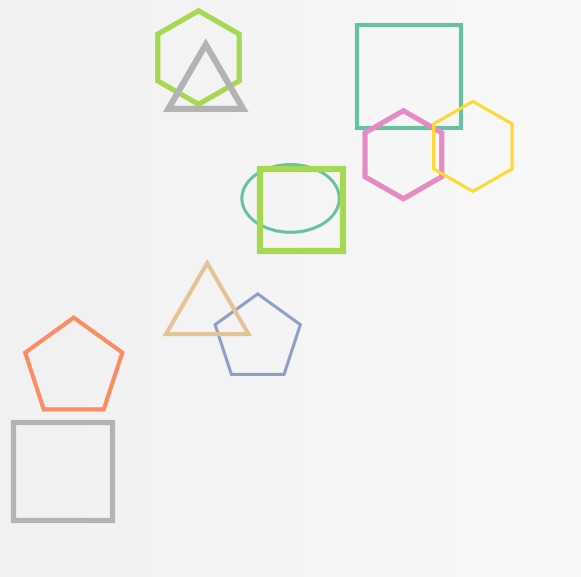[{"shape": "oval", "thickness": 1.5, "radius": 0.42, "center": [0.5, 0.656]}, {"shape": "square", "thickness": 2, "radius": 0.45, "center": [0.703, 0.867]}, {"shape": "pentagon", "thickness": 2, "radius": 0.44, "center": [0.127, 0.361]}, {"shape": "pentagon", "thickness": 1.5, "radius": 0.39, "center": [0.443, 0.413]}, {"shape": "hexagon", "thickness": 2.5, "radius": 0.38, "center": [0.694, 0.731]}, {"shape": "square", "thickness": 3, "radius": 0.36, "center": [0.519, 0.636]}, {"shape": "hexagon", "thickness": 2.5, "radius": 0.4, "center": [0.341, 0.9]}, {"shape": "hexagon", "thickness": 1.5, "radius": 0.39, "center": [0.814, 0.746]}, {"shape": "triangle", "thickness": 2, "radius": 0.41, "center": [0.357, 0.462]}, {"shape": "triangle", "thickness": 3, "radius": 0.37, "center": [0.354, 0.848]}, {"shape": "square", "thickness": 2.5, "radius": 0.42, "center": [0.107, 0.184]}]